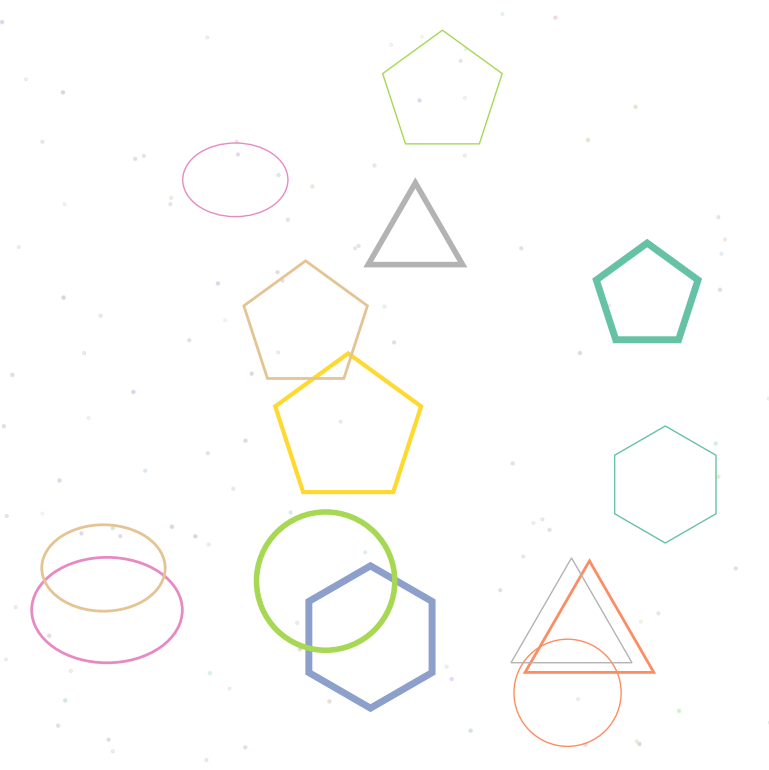[{"shape": "hexagon", "thickness": 0.5, "radius": 0.38, "center": [0.864, 0.371]}, {"shape": "pentagon", "thickness": 2.5, "radius": 0.35, "center": [0.84, 0.615]}, {"shape": "circle", "thickness": 0.5, "radius": 0.35, "center": [0.737, 0.1]}, {"shape": "triangle", "thickness": 1, "radius": 0.48, "center": [0.766, 0.175]}, {"shape": "hexagon", "thickness": 2.5, "radius": 0.46, "center": [0.481, 0.173]}, {"shape": "oval", "thickness": 0.5, "radius": 0.34, "center": [0.306, 0.766]}, {"shape": "oval", "thickness": 1, "radius": 0.49, "center": [0.139, 0.208]}, {"shape": "pentagon", "thickness": 0.5, "radius": 0.41, "center": [0.575, 0.879]}, {"shape": "circle", "thickness": 2, "radius": 0.45, "center": [0.423, 0.245]}, {"shape": "pentagon", "thickness": 1.5, "radius": 0.5, "center": [0.452, 0.441]}, {"shape": "oval", "thickness": 1, "radius": 0.4, "center": [0.134, 0.262]}, {"shape": "pentagon", "thickness": 1, "radius": 0.42, "center": [0.397, 0.577]}, {"shape": "triangle", "thickness": 0.5, "radius": 0.45, "center": [0.742, 0.185]}, {"shape": "triangle", "thickness": 2, "radius": 0.35, "center": [0.539, 0.692]}]